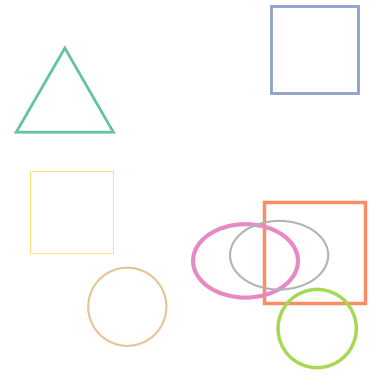[{"shape": "triangle", "thickness": 2, "radius": 0.73, "center": [0.168, 0.729]}, {"shape": "square", "thickness": 2.5, "radius": 0.66, "center": [0.818, 0.343]}, {"shape": "square", "thickness": 2, "radius": 0.57, "center": [0.817, 0.872]}, {"shape": "oval", "thickness": 3, "radius": 0.68, "center": [0.638, 0.322]}, {"shape": "circle", "thickness": 2.5, "radius": 0.51, "center": [0.824, 0.147]}, {"shape": "square", "thickness": 0.5, "radius": 0.53, "center": [0.186, 0.45]}, {"shape": "circle", "thickness": 1.5, "radius": 0.51, "center": [0.331, 0.203]}, {"shape": "oval", "thickness": 1.5, "radius": 0.64, "center": [0.725, 0.337]}]